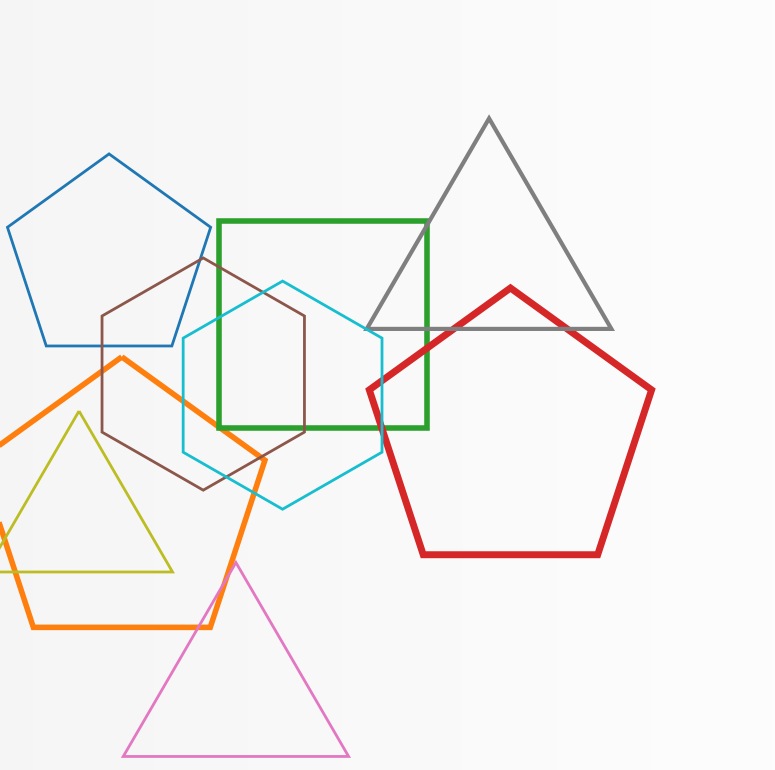[{"shape": "pentagon", "thickness": 1, "radius": 0.69, "center": [0.141, 0.662]}, {"shape": "pentagon", "thickness": 2, "radius": 0.97, "center": [0.157, 0.342]}, {"shape": "square", "thickness": 2, "radius": 0.67, "center": [0.417, 0.578]}, {"shape": "pentagon", "thickness": 2.5, "radius": 0.96, "center": [0.659, 0.434]}, {"shape": "hexagon", "thickness": 1, "radius": 0.75, "center": [0.262, 0.514]}, {"shape": "triangle", "thickness": 1, "radius": 0.84, "center": [0.304, 0.102]}, {"shape": "triangle", "thickness": 1.5, "radius": 0.91, "center": [0.631, 0.664]}, {"shape": "triangle", "thickness": 1, "radius": 0.7, "center": [0.102, 0.327]}, {"shape": "hexagon", "thickness": 1, "radius": 0.74, "center": [0.365, 0.487]}]